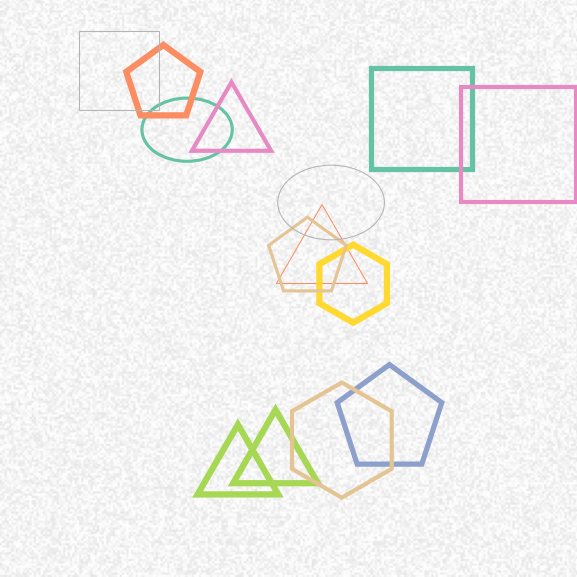[{"shape": "oval", "thickness": 1.5, "radius": 0.39, "center": [0.324, 0.775]}, {"shape": "square", "thickness": 2.5, "radius": 0.44, "center": [0.73, 0.794]}, {"shape": "triangle", "thickness": 0.5, "radius": 0.46, "center": [0.558, 0.554]}, {"shape": "pentagon", "thickness": 3, "radius": 0.34, "center": [0.283, 0.854]}, {"shape": "pentagon", "thickness": 2.5, "radius": 0.48, "center": [0.674, 0.273]}, {"shape": "square", "thickness": 2, "radius": 0.5, "center": [0.898, 0.749]}, {"shape": "triangle", "thickness": 2, "radius": 0.4, "center": [0.401, 0.778]}, {"shape": "triangle", "thickness": 3, "radius": 0.4, "center": [0.412, 0.183]}, {"shape": "triangle", "thickness": 3, "radius": 0.42, "center": [0.477, 0.205]}, {"shape": "hexagon", "thickness": 3, "radius": 0.34, "center": [0.612, 0.508]}, {"shape": "pentagon", "thickness": 1.5, "radius": 0.35, "center": [0.532, 0.552]}, {"shape": "hexagon", "thickness": 2, "radius": 0.5, "center": [0.592, 0.237]}, {"shape": "square", "thickness": 0.5, "radius": 0.34, "center": [0.206, 0.877]}, {"shape": "oval", "thickness": 0.5, "radius": 0.46, "center": [0.573, 0.648]}]